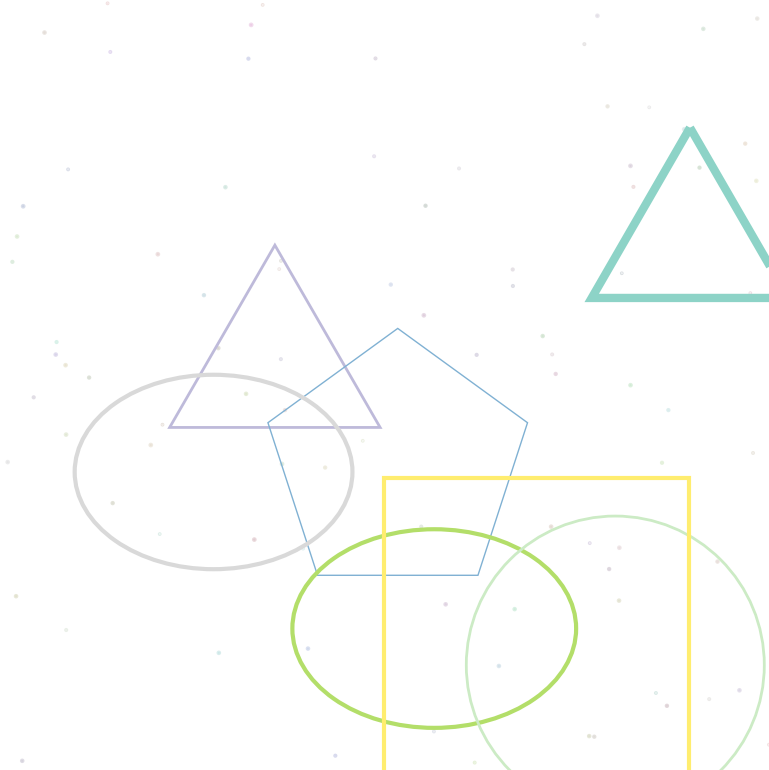[{"shape": "triangle", "thickness": 3, "radius": 0.74, "center": [0.896, 0.687]}, {"shape": "triangle", "thickness": 1, "radius": 0.79, "center": [0.357, 0.524]}, {"shape": "pentagon", "thickness": 0.5, "radius": 0.89, "center": [0.517, 0.396]}, {"shape": "oval", "thickness": 1.5, "radius": 0.92, "center": [0.564, 0.184]}, {"shape": "oval", "thickness": 1.5, "radius": 0.9, "center": [0.277, 0.387]}, {"shape": "circle", "thickness": 1, "radius": 0.97, "center": [0.799, 0.136]}, {"shape": "square", "thickness": 1.5, "radius": 0.99, "center": [0.697, 0.182]}]